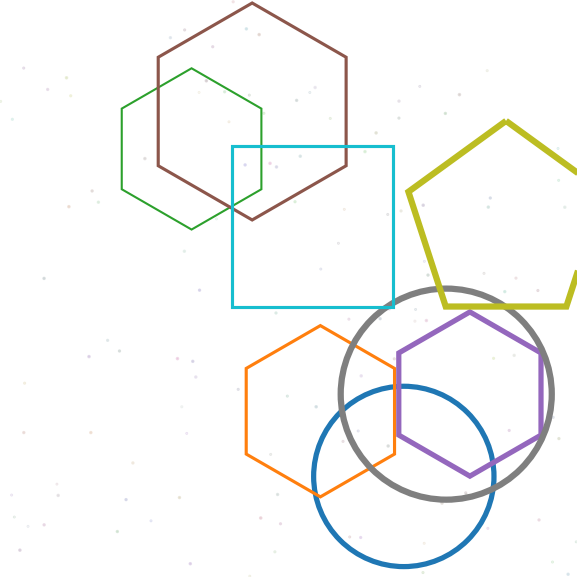[{"shape": "circle", "thickness": 2.5, "radius": 0.78, "center": [0.699, 0.174]}, {"shape": "hexagon", "thickness": 1.5, "radius": 0.74, "center": [0.555, 0.287]}, {"shape": "hexagon", "thickness": 1, "radius": 0.7, "center": [0.332, 0.741]}, {"shape": "hexagon", "thickness": 2.5, "radius": 0.71, "center": [0.814, 0.317]}, {"shape": "hexagon", "thickness": 1.5, "radius": 0.94, "center": [0.437, 0.806]}, {"shape": "circle", "thickness": 3, "radius": 0.91, "center": [0.773, 0.317]}, {"shape": "pentagon", "thickness": 3, "radius": 0.89, "center": [0.876, 0.612]}, {"shape": "square", "thickness": 1.5, "radius": 0.69, "center": [0.541, 0.607]}]